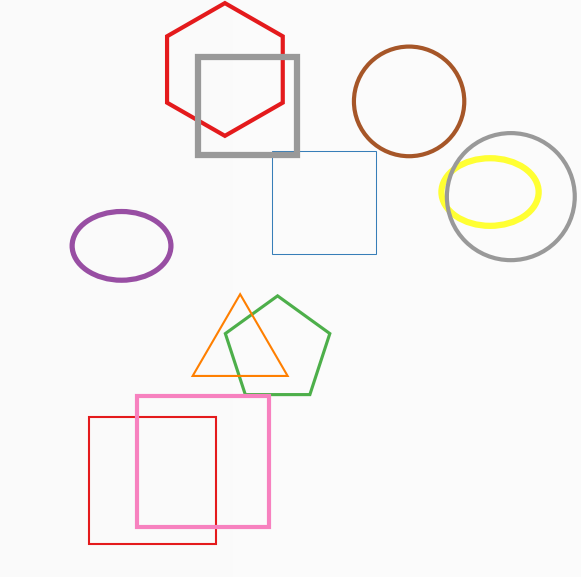[{"shape": "hexagon", "thickness": 2, "radius": 0.57, "center": [0.387, 0.879]}, {"shape": "square", "thickness": 1, "radius": 0.55, "center": [0.263, 0.167]}, {"shape": "square", "thickness": 0.5, "radius": 0.45, "center": [0.558, 0.649]}, {"shape": "pentagon", "thickness": 1.5, "radius": 0.47, "center": [0.478, 0.392]}, {"shape": "oval", "thickness": 2.5, "radius": 0.42, "center": [0.209, 0.573]}, {"shape": "triangle", "thickness": 1, "radius": 0.47, "center": [0.413, 0.395]}, {"shape": "oval", "thickness": 3, "radius": 0.42, "center": [0.843, 0.667]}, {"shape": "circle", "thickness": 2, "radius": 0.47, "center": [0.704, 0.824]}, {"shape": "square", "thickness": 2, "radius": 0.57, "center": [0.349, 0.199]}, {"shape": "circle", "thickness": 2, "radius": 0.55, "center": [0.879, 0.659]}, {"shape": "square", "thickness": 3, "radius": 0.43, "center": [0.426, 0.815]}]